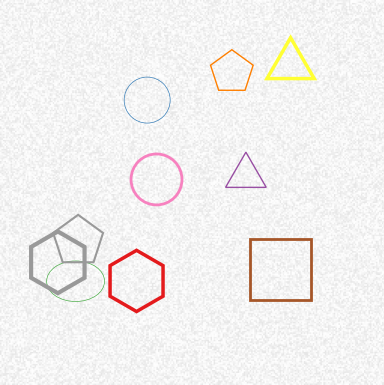[{"shape": "hexagon", "thickness": 2.5, "radius": 0.4, "center": [0.355, 0.27]}, {"shape": "circle", "thickness": 0.5, "radius": 0.3, "center": [0.382, 0.74]}, {"shape": "oval", "thickness": 0.5, "radius": 0.38, "center": [0.196, 0.269]}, {"shape": "triangle", "thickness": 1, "radius": 0.3, "center": [0.639, 0.544]}, {"shape": "pentagon", "thickness": 1, "radius": 0.29, "center": [0.602, 0.813]}, {"shape": "triangle", "thickness": 2.5, "radius": 0.35, "center": [0.755, 0.831]}, {"shape": "square", "thickness": 2, "radius": 0.39, "center": [0.728, 0.3]}, {"shape": "circle", "thickness": 2, "radius": 0.33, "center": [0.407, 0.534]}, {"shape": "hexagon", "thickness": 3, "radius": 0.4, "center": [0.15, 0.319]}, {"shape": "pentagon", "thickness": 1.5, "radius": 0.34, "center": [0.203, 0.374]}]